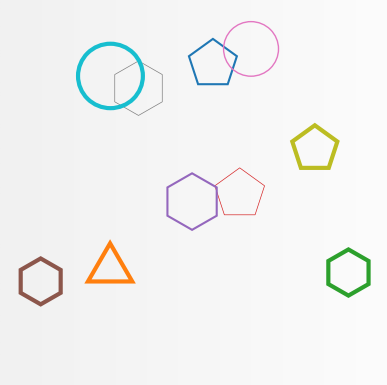[{"shape": "pentagon", "thickness": 1.5, "radius": 0.33, "center": [0.549, 0.834]}, {"shape": "triangle", "thickness": 3, "radius": 0.33, "center": [0.284, 0.302]}, {"shape": "hexagon", "thickness": 3, "radius": 0.3, "center": [0.899, 0.292]}, {"shape": "pentagon", "thickness": 0.5, "radius": 0.34, "center": [0.619, 0.497]}, {"shape": "hexagon", "thickness": 1.5, "radius": 0.37, "center": [0.496, 0.476]}, {"shape": "hexagon", "thickness": 3, "radius": 0.3, "center": [0.105, 0.269]}, {"shape": "circle", "thickness": 1, "radius": 0.35, "center": [0.648, 0.873]}, {"shape": "hexagon", "thickness": 0.5, "radius": 0.35, "center": [0.357, 0.771]}, {"shape": "pentagon", "thickness": 3, "radius": 0.31, "center": [0.812, 0.613]}, {"shape": "circle", "thickness": 3, "radius": 0.42, "center": [0.285, 0.803]}]